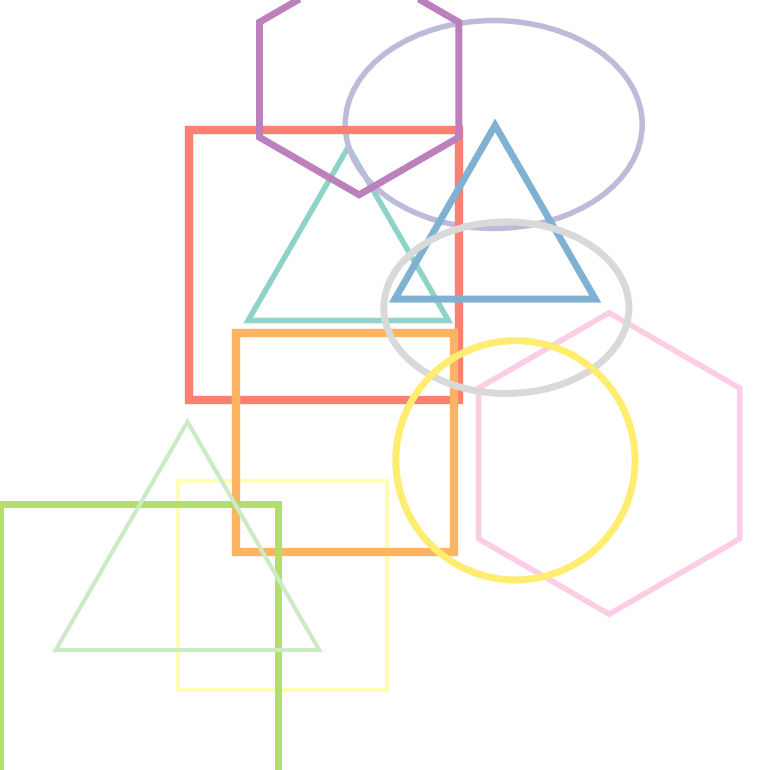[{"shape": "triangle", "thickness": 2, "radius": 0.75, "center": [0.452, 0.659]}, {"shape": "square", "thickness": 1.5, "radius": 0.68, "center": [0.367, 0.24]}, {"shape": "oval", "thickness": 2, "radius": 0.96, "center": [0.641, 0.838]}, {"shape": "square", "thickness": 3, "radius": 0.88, "center": [0.421, 0.655]}, {"shape": "triangle", "thickness": 2.5, "radius": 0.75, "center": [0.643, 0.687]}, {"shape": "square", "thickness": 3, "radius": 0.71, "center": [0.448, 0.426]}, {"shape": "square", "thickness": 2.5, "radius": 0.9, "center": [0.181, 0.164]}, {"shape": "hexagon", "thickness": 2, "radius": 0.98, "center": [0.791, 0.398]}, {"shape": "oval", "thickness": 2.5, "radius": 0.8, "center": [0.658, 0.6]}, {"shape": "hexagon", "thickness": 2.5, "radius": 0.75, "center": [0.466, 0.896]}, {"shape": "triangle", "thickness": 1.5, "radius": 0.99, "center": [0.243, 0.255]}, {"shape": "circle", "thickness": 2.5, "radius": 0.78, "center": [0.669, 0.402]}]